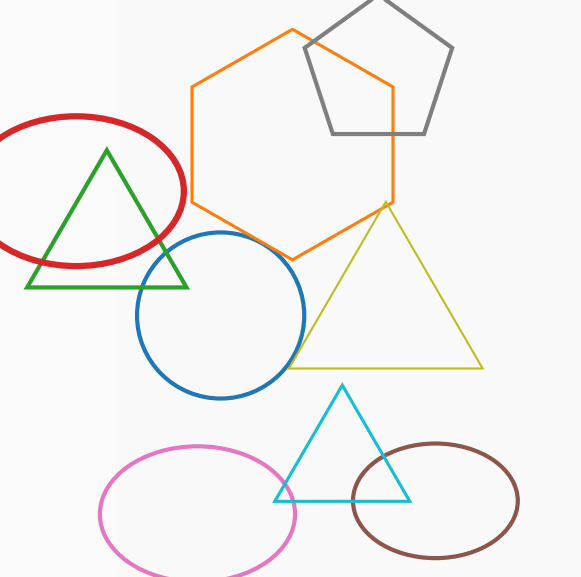[{"shape": "circle", "thickness": 2, "radius": 0.72, "center": [0.38, 0.453]}, {"shape": "hexagon", "thickness": 1.5, "radius": 1.0, "center": [0.503, 0.749]}, {"shape": "triangle", "thickness": 2, "radius": 0.79, "center": [0.184, 0.581]}, {"shape": "oval", "thickness": 3, "radius": 0.93, "center": [0.131, 0.668]}, {"shape": "oval", "thickness": 2, "radius": 0.71, "center": [0.749, 0.132]}, {"shape": "oval", "thickness": 2, "radius": 0.84, "center": [0.34, 0.109]}, {"shape": "pentagon", "thickness": 2, "radius": 0.67, "center": [0.651, 0.875]}, {"shape": "triangle", "thickness": 1, "radius": 0.96, "center": [0.664, 0.457]}, {"shape": "triangle", "thickness": 1.5, "radius": 0.67, "center": [0.589, 0.198]}]